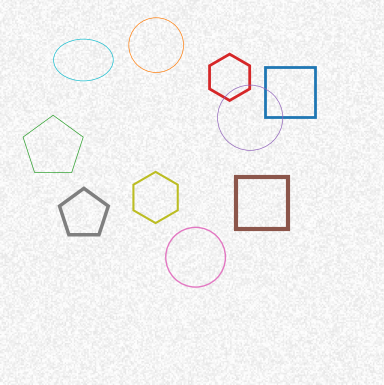[{"shape": "square", "thickness": 2, "radius": 0.33, "center": [0.754, 0.761]}, {"shape": "circle", "thickness": 0.5, "radius": 0.36, "center": [0.406, 0.883]}, {"shape": "pentagon", "thickness": 0.5, "radius": 0.41, "center": [0.138, 0.619]}, {"shape": "hexagon", "thickness": 2, "radius": 0.3, "center": [0.596, 0.799]}, {"shape": "circle", "thickness": 0.5, "radius": 0.42, "center": [0.65, 0.694]}, {"shape": "square", "thickness": 3, "radius": 0.34, "center": [0.68, 0.474]}, {"shape": "circle", "thickness": 1, "radius": 0.39, "center": [0.508, 0.332]}, {"shape": "pentagon", "thickness": 2.5, "radius": 0.33, "center": [0.218, 0.444]}, {"shape": "hexagon", "thickness": 1.5, "radius": 0.33, "center": [0.404, 0.487]}, {"shape": "oval", "thickness": 0.5, "radius": 0.39, "center": [0.217, 0.844]}]